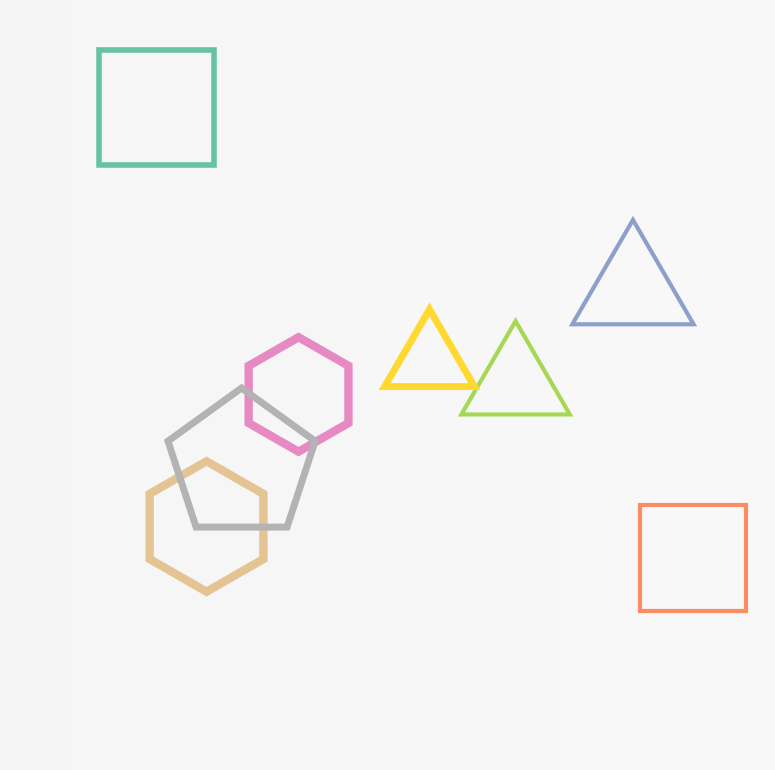[{"shape": "square", "thickness": 2, "radius": 0.37, "center": [0.202, 0.86]}, {"shape": "square", "thickness": 1.5, "radius": 0.34, "center": [0.894, 0.275]}, {"shape": "triangle", "thickness": 1.5, "radius": 0.45, "center": [0.817, 0.624]}, {"shape": "hexagon", "thickness": 3, "radius": 0.37, "center": [0.385, 0.488]}, {"shape": "triangle", "thickness": 1.5, "radius": 0.4, "center": [0.665, 0.502]}, {"shape": "triangle", "thickness": 2.5, "radius": 0.33, "center": [0.554, 0.531]}, {"shape": "hexagon", "thickness": 3, "radius": 0.42, "center": [0.266, 0.316]}, {"shape": "pentagon", "thickness": 2.5, "radius": 0.5, "center": [0.312, 0.396]}]